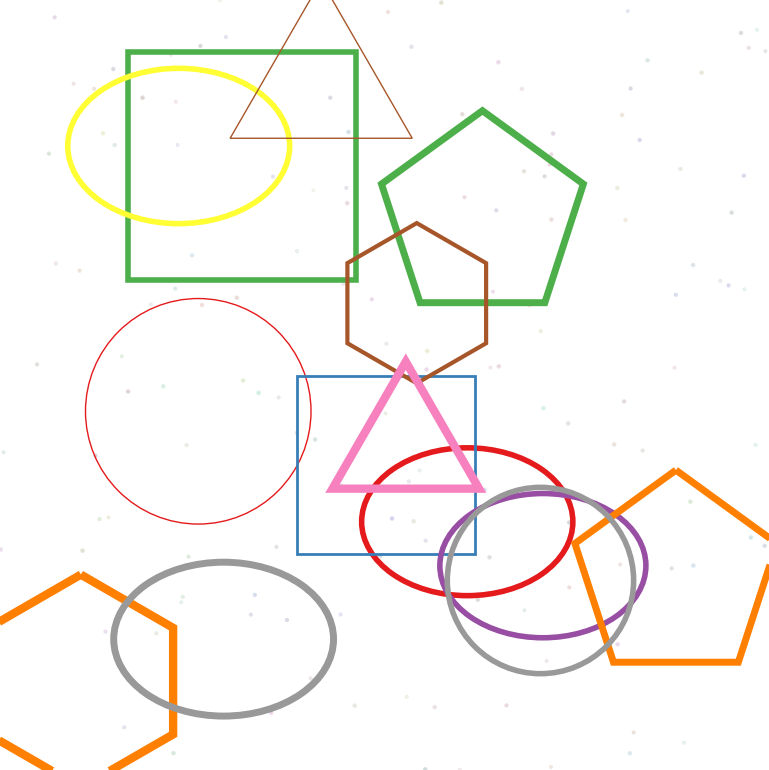[{"shape": "oval", "thickness": 2, "radius": 0.69, "center": [0.607, 0.322]}, {"shape": "circle", "thickness": 0.5, "radius": 0.73, "center": [0.257, 0.466]}, {"shape": "square", "thickness": 1, "radius": 0.58, "center": [0.501, 0.396]}, {"shape": "square", "thickness": 2, "radius": 0.74, "center": [0.314, 0.784]}, {"shape": "pentagon", "thickness": 2.5, "radius": 0.69, "center": [0.627, 0.718]}, {"shape": "oval", "thickness": 2, "radius": 0.67, "center": [0.705, 0.265]}, {"shape": "hexagon", "thickness": 3, "radius": 0.69, "center": [0.105, 0.115]}, {"shape": "pentagon", "thickness": 2.5, "radius": 0.69, "center": [0.878, 0.252]}, {"shape": "oval", "thickness": 2, "radius": 0.72, "center": [0.232, 0.81]}, {"shape": "hexagon", "thickness": 1.5, "radius": 0.52, "center": [0.541, 0.606]}, {"shape": "triangle", "thickness": 0.5, "radius": 0.68, "center": [0.417, 0.889]}, {"shape": "triangle", "thickness": 3, "radius": 0.55, "center": [0.527, 0.42]}, {"shape": "circle", "thickness": 2, "radius": 0.6, "center": [0.702, 0.246]}, {"shape": "oval", "thickness": 2.5, "radius": 0.71, "center": [0.29, 0.17]}]